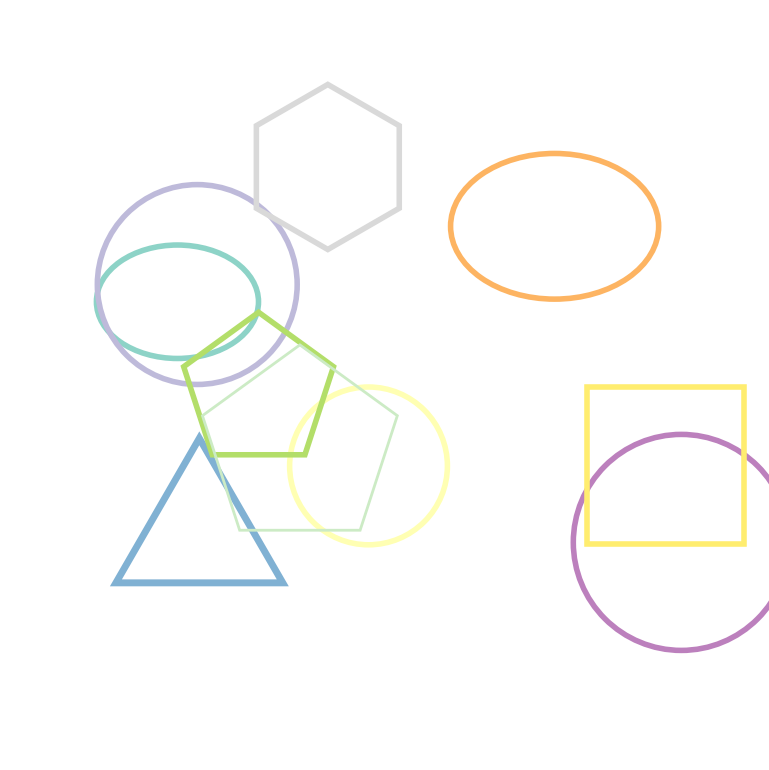[{"shape": "oval", "thickness": 2, "radius": 0.53, "center": [0.23, 0.608]}, {"shape": "circle", "thickness": 2, "radius": 0.51, "center": [0.479, 0.395]}, {"shape": "circle", "thickness": 2, "radius": 0.65, "center": [0.256, 0.63]}, {"shape": "triangle", "thickness": 2.5, "radius": 0.63, "center": [0.259, 0.306]}, {"shape": "oval", "thickness": 2, "radius": 0.68, "center": [0.72, 0.706]}, {"shape": "pentagon", "thickness": 2, "radius": 0.51, "center": [0.336, 0.492]}, {"shape": "hexagon", "thickness": 2, "radius": 0.54, "center": [0.426, 0.783]}, {"shape": "circle", "thickness": 2, "radius": 0.7, "center": [0.885, 0.296]}, {"shape": "pentagon", "thickness": 1, "radius": 0.67, "center": [0.389, 0.419]}, {"shape": "square", "thickness": 2, "radius": 0.51, "center": [0.864, 0.396]}]